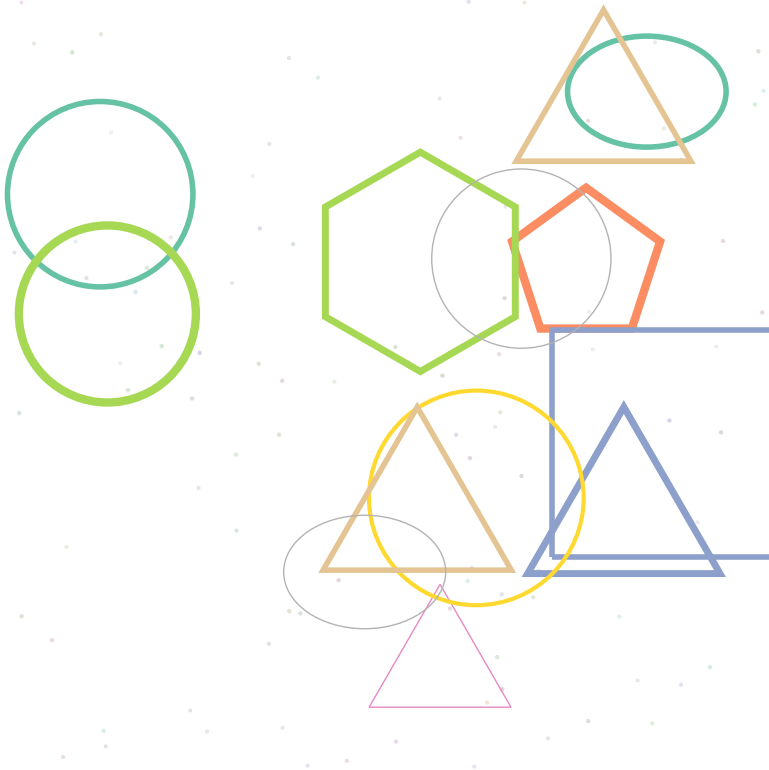[{"shape": "circle", "thickness": 2, "radius": 0.6, "center": [0.13, 0.748]}, {"shape": "oval", "thickness": 2, "radius": 0.51, "center": [0.84, 0.881]}, {"shape": "pentagon", "thickness": 3, "radius": 0.51, "center": [0.761, 0.655]}, {"shape": "square", "thickness": 2, "radius": 0.74, "center": [0.864, 0.424]}, {"shape": "triangle", "thickness": 2.5, "radius": 0.72, "center": [0.81, 0.327]}, {"shape": "triangle", "thickness": 0.5, "radius": 0.53, "center": [0.572, 0.135]}, {"shape": "hexagon", "thickness": 2.5, "radius": 0.71, "center": [0.546, 0.66]}, {"shape": "circle", "thickness": 3, "radius": 0.57, "center": [0.139, 0.592]}, {"shape": "circle", "thickness": 1.5, "radius": 0.7, "center": [0.619, 0.353]}, {"shape": "triangle", "thickness": 2, "radius": 0.66, "center": [0.784, 0.856]}, {"shape": "triangle", "thickness": 2, "radius": 0.71, "center": [0.542, 0.33]}, {"shape": "circle", "thickness": 0.5, "radius": 0.58, "center": [0.677, 0.664]}, {"shape": "oval", "thickness": 0.5, "radius": 0.53, "center": [0.474, 0.257]}]